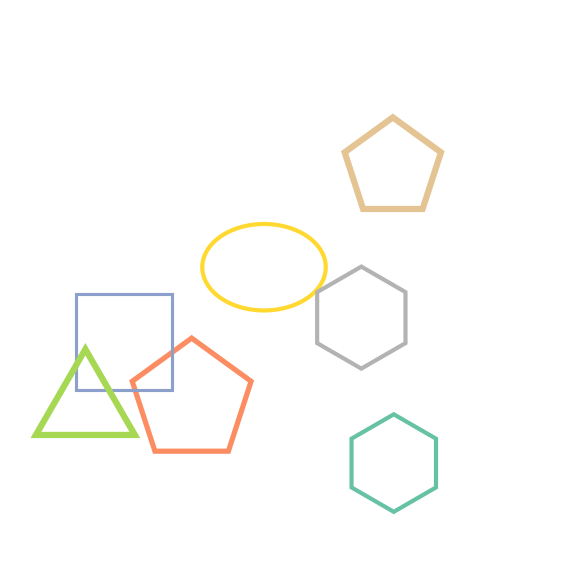[{"shape": "hexagon", "thickness": 2, "radius": 0.42, "center": [0.682, 0.197]}, {"shape": "pentagon", "thickness": 2.5, "radius": 0.54, "center": [0.332, 0.305]}, {"shape": "square", "thickness": 1.5, "radius": 0.41, "center": [0.215, 0.407]}, {"shape": "triangle", "thickness": 3, "radius": 0.49, "center": [0.148, 0.295]}, {"shape": "oval", "thickness": 2, "radius": 0.53, "center": [0.457, 0.536]}, {"shape": "pentagon", "thickness": 3, "radius": 0.44, "center": [0.68, 0.708]}, {"shape": "hexagon", "thickness": 2, "radius": 0.44, "center": [0.626, 0.449]}]